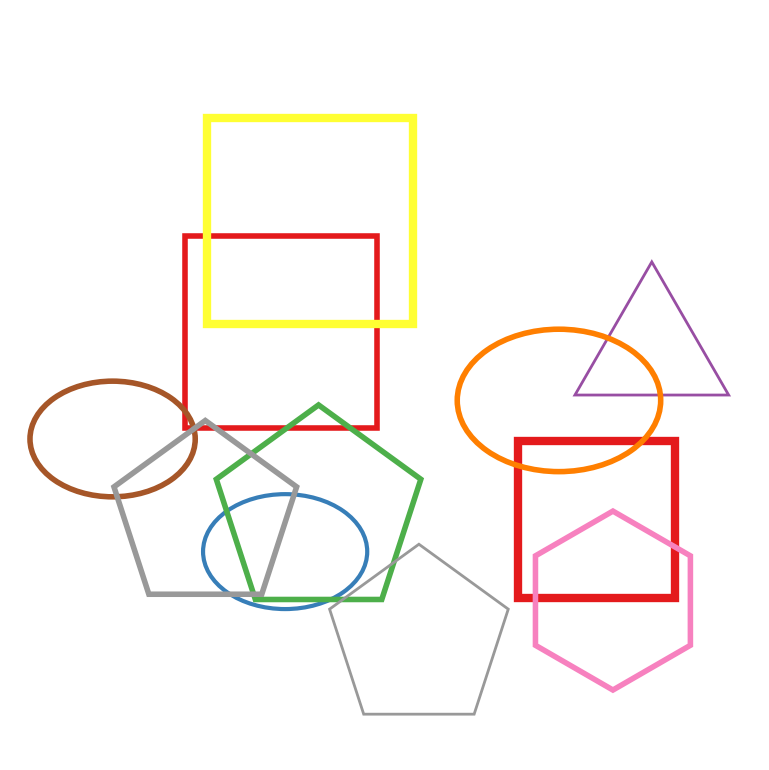[{"shape": "square", "thickness": 3, "radius": 0.51, "center": [0.774, 0.325]}, {"shape": "square", "thickness": 2, "radius": 0.62, "center": [0.365, 0.568]}, {"shape": "oval", "thickness": 1.5, "radius": 0.53, "center": [0.37, 0.284]}, {"shape": "pentagon", "thickness": 2, "radius": 0.7, "center": [0.414, 0.334]}, {"shape": "triangle", "thickness": 1, "radius": 0.58, "center": [0.846, 0.545]}, {"shape": "oval", "thickness": 2, "radius": 0.66, "center": [0.726, 0.48]}, {"shape": "square", "thickness": 3, "radius": 0.67, "center": [0.403, 0.713]}, {"shape": "oval", "thickness": 2, "radius": 0.54, "center": [0.146, 0.43]}, {"shape": "hexagon", "thickness": 2, "radius": 0.58, "center": [0.796, 0.22]}, {"shape": "pentagon", "thickness": 1, "radius": 0.61, "center": [0.544, 0.171]}, {"shape": "pentagon", "thickness": 2, "radius": 0.62, "center": [0.267, 0.329]}]